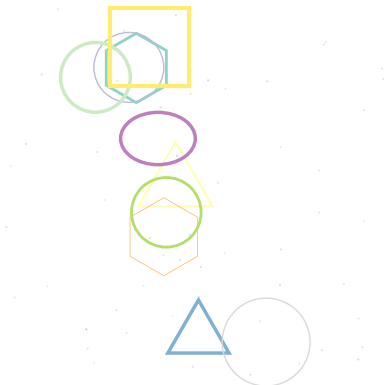[{"shape": "hexagon", "thickness": 2, "radius": 0.45, "center": [0.354, 0.823]}, {"shape": "triangle", "thickness": 1.5, "radius": 0.56, "center": [0.456, 0.52]}, {"shape": "circle", "thickness": 1, "radius": 0.45, "center": [0.335, 0.825]}, {"shape": "triangle", "thickness": 2.5, "radius": 0.46, "center": [0.515, 0.129]}, {"shape": "hexagon", "thickness": 0.5, "radius": 0.51, "center": [0.426, 0.385]}, {"shape": "circle", "thickness": 2, "radius": 0.45, "center": [0.432, 0.448]}, {"shape": "circle", "thickness": 1, "radius": 0.57, "center": [0.691, 0.111]}, {"shape": "oval", "thickness": 2.5, "radius": 0.49, "center": [0.41, 0.64]}, {"shape": "circle", "thickness": 2.5, "radius": 0.45, "center": [0.248, 0.799]}, {"shape": "square", "thickness": 3, "radius": 0.51, "center": [0.388, 0.877]}]